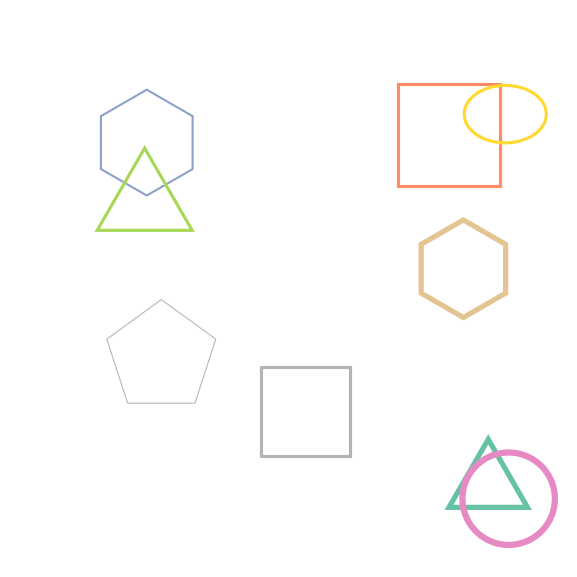[{"shape": "triangle", "thickness": 2.5, "radius": 0.39, "center": [0.845, 0.16]}, {"shape": "square", "thickness": 1.5, "radius": 0.44, "center": [0.778, 0.766]}, {"shape": "hexagon", "thickness": 1, "radius": 0.46, "center": [0.254, 0.752]}, {"shape": "circle", "thickness": 3, "radius": 0.4, "center": [0.881, 0.136]}, {"shape": "triangle", "thickness": 1.5, "radius": 0.47, "center": [0.25, 0.648]}, {"shape": "oval", "thickness": 1.5, "radius": 0.36, "center": [0.875, 0.802]}, {"shape": "hexagon", "thickness": 2.5, "radius": 0.42, "center": [0.802, 0.534]}, {"shape": "square", "thickness": 1.5, "radius": 0.38, "center": [0.528, 0.287]}, {"shape": "pentagon", "thickness": 0.5, "radius": 0.5, "center": [0.279, 0.381]}]